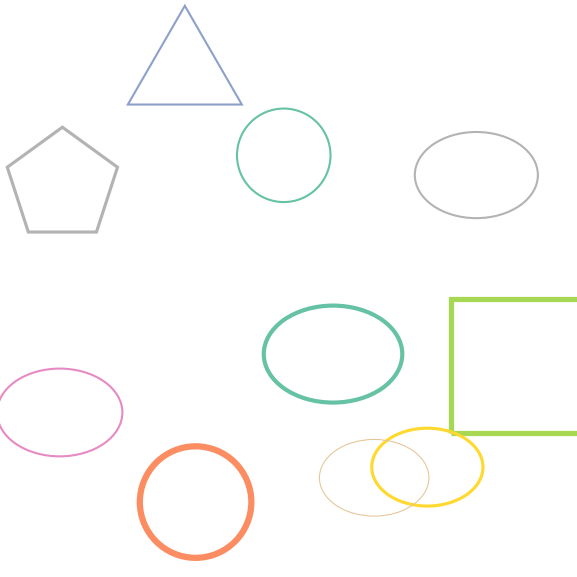[{"shape": "circle", "thickness": 1, "radius": 0.4, "center": [0.491, 0.73]}, {"shape": "oval", "thickness": 2, "radius": 0.6, "center": [0.577, 0.386]}, {"shape": "circle", "thickness": 3, "radius": 0.48, "center": [0.339, 0.13]}, {"shape": "triangle", "thickness": 1, "radius": 0.57, "center": [0.32, 0.875]}, {"shape": "oval", "thickness": 1, "radius": 0.54, "center": [0.103, 0.285]}, {"shape": "square", "thickness": 2.5, "radius": 0.58, "center": [0.898, 0.366]}, {"shape": "oval", "thickness": 1.5, "radius": 0.48, "center": [0.74, 0.19]}, {"shape": "oval", "thickness": 0.5, "radius": 0.47, "center": [0.648, 0.172]}, {"shape": "pentagon", "thickness": 1.5, "radius": 0.5, "center": [0.108, 0.679]}, {"shape": "oval", "thickness": 1, "radius": 0.53, "center": [0.825, 0.696]}]